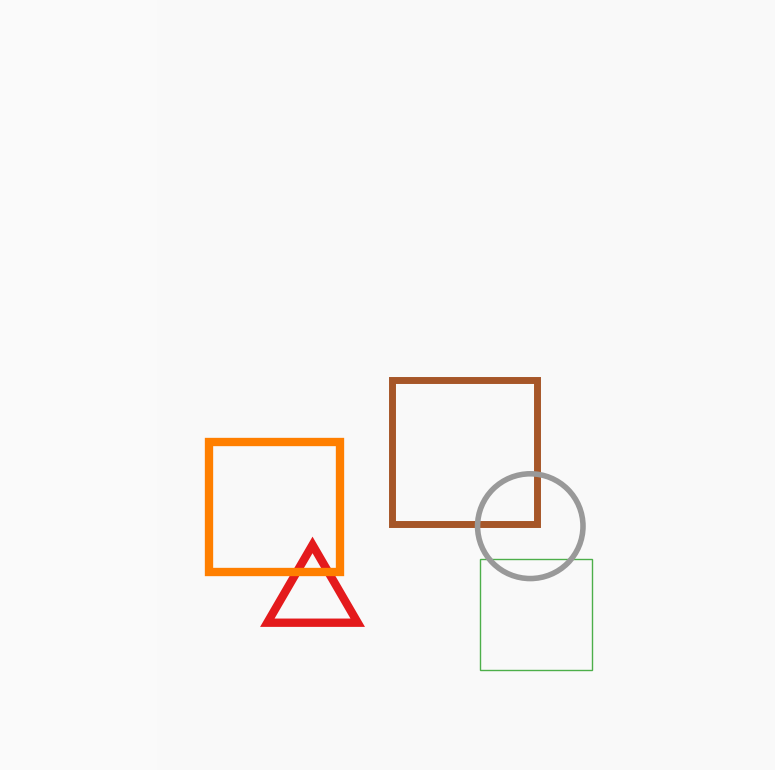[{"shape": "triangle", "thickness": 3, "radius": 0.34, "center": [0.403, 0.225]}, {"shape": "square", "thickness": 0.5, "radius": 0.36, "center": [0.691, 0.202]}, {"shape": "square", "thickness": 3, "radius": 0.42, "center": [0.354, 0.342]}, {"shape": "square", "thickness": 2.5, "radius": 0.47, "center": [0.599, 0.413]}, {"shape": "circle", "thickness": 2, "radius": 0.34, "center": [0.684, 0.317]}]